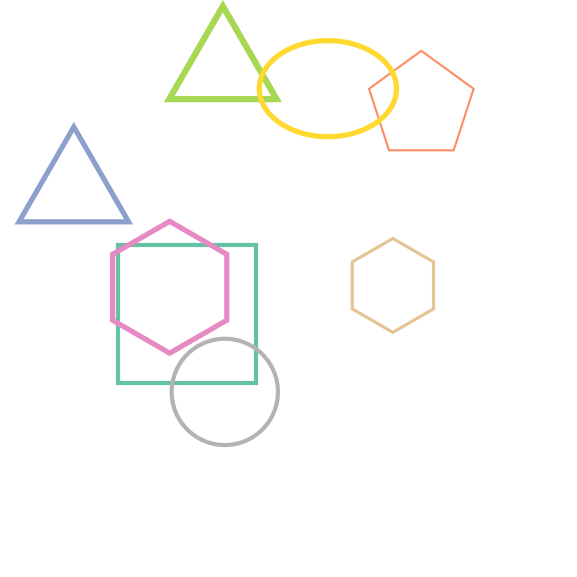[{"shape": "square", "thickness": 2, "radius": 0.6, "center": [0.324, 0.455]}, {"shape": "pentagon", "thickness": 1, "radius": 0.48, "center": [0.73, 0.816]}, {"shape": "triangle", "thickness": 2.5, "radius": 0.55, "center": [0.128, 0.67]}, {"shape": "hexagon", "thickness": 2.5, "radius": 0.57, "center": [0.294, 0.502]}, {"shape": "triangle", "thickness": 3, "radius": 0.54, "center": [0.386, 0.881]}, {"shape": "oval", "thickness": 2.5, "radius": 0.59, "center": [0.568, 0.846]}, {"shape": "hexagon", "thickness": 1.5, "radius": 0.41, "center": [0.68, 0.505]}, {"shape": "circle", "thickness": 2, "radius": 0.46, "center": [0.389, 0.32]}]